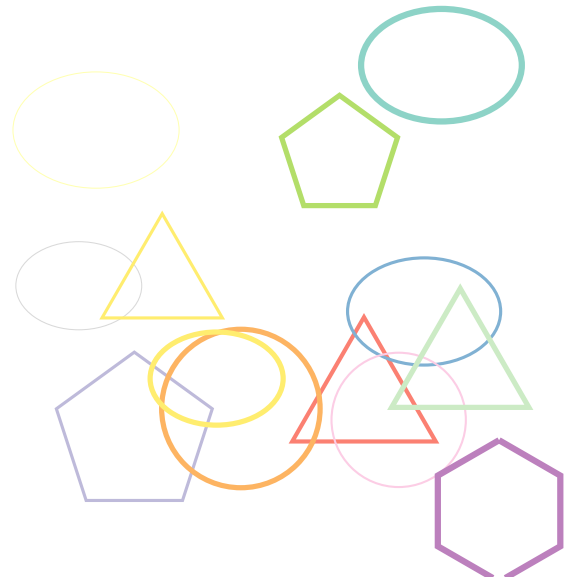[{"shape": "oval", "thickness": 3, "radius": 0.7, "center": [0.764, 0.886]}, {"shape": "oval", "thickness": 0.5, "radius": 0.72, "center": [0.166, 0.774]}, {"shape": "pentagon", "thickness": 1.5, "radius": 0.71, "center": [0.233, 0.247]}, {"shape": "triangle", "thickness": 2, "radius": 0.72, "center": [0.63, 0.306]}, {"shape": "oval", "thickness": 1.5, "radius": 0.66, "center": [0.734, 0.46]}, {"shape": "circle", "thickness": 2.5, "radius": 0.69, "center": [0.417, 0.292]}, {"shape": "pentagon", "thickness": 2.5, "radius": 0.53, "center": [0.588, 0.728]}, {"shape": "circle", "thickness": 1, "radius": 0.58, "center": [0.69, 0.272]}, {"shape": "oval", "thickness": 0.5, "radius": 0.55, "center": [0.136, 0.504]}, {"shape": "hexagon", "thickness": 3, "radius": 0.61, "center": [0.864, 0.114]}, {"shape": "triangle", "thickness": 2.5, "radius": 0.69, "center": [0.797, 0.362]}, {"shape": "triangle", "thickness": 1.5, "radius": 0.6, "center": [0.281, 0.509]}, {"shape": "oval", "thickness": 2.5, "radius": 0.58, "center": [0.375, 0.344]}]